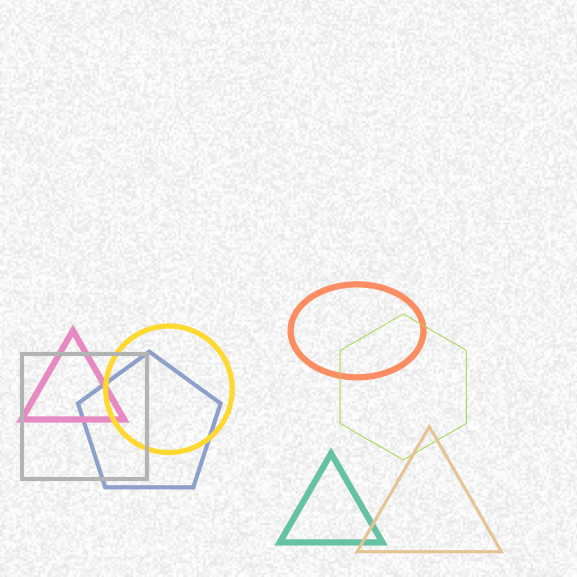[{"shape": "triangle", "thickness": 3, "radius": 0.51, "center": [0.573, 0.111]}, {"shape": "oval", "thickness": 3, "radius": 0.57, "center": [0.618, 0.426]}, {"shape": "pentagon", "thickness": 2, "radius": 0.65, "center": [0.258, 0.26]}, {"shape": "triangle", "thickness": 3, "radius": 0.51, "center": [0.126, 0.324]}, {"shape": "hexagon", "thickness": 0.5, "radius": 0.63, "center": [0.698, 0.329]}, {"shape": "circle", "thickness": 2.5, "radius": 0.55, "center": [0.293, 0.325]}, {"shape": "triangle", "thickness": 1.5, "radius": 0.72, "center": [0.743, 0.116]}, {"shape": "square", "thickness": 2, "radius": 0.54, "center": [0.147, 0.278]}]